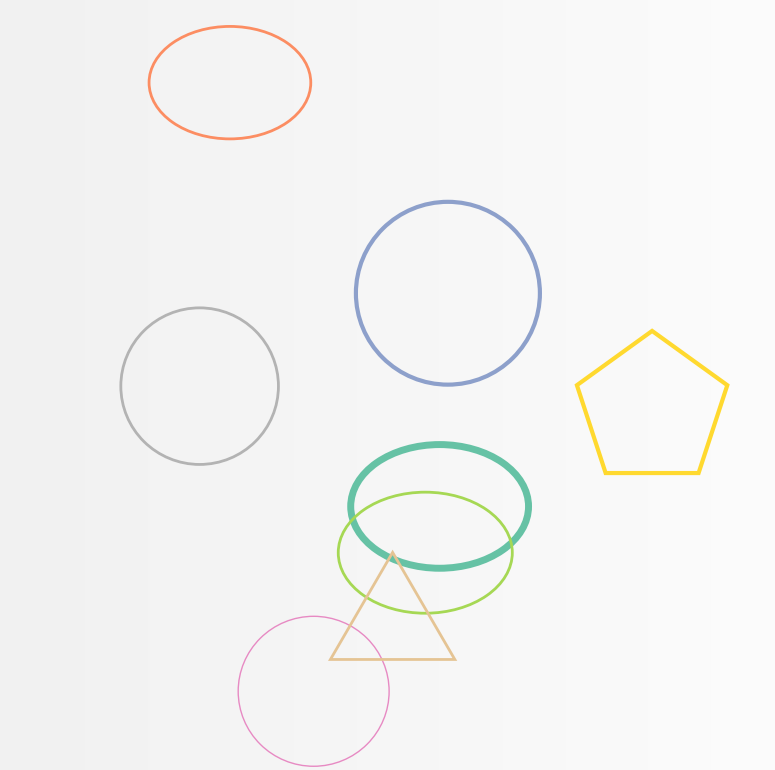[{"shape": "oval", "thickness": 2.5, "radius": 0.57, "center": [0.567, 0.342]}, {"shape": "oval", "thickness": 1, "radius": 0.52, "center": [0.297, 0.893]}, {"shape": "circle", "thickness": 1.5, "radius": 0.59, "center": [0.578, 0.619]}, {"shape": "circle", "thickness": 0.5, "radius": 0.49, "center": [0.405, 0.102]}, {"shape": "oval", "thickness": 1, "radius": 0.56, "center": [0.549, 0.282]}, {"shape": "pentagon", "thickness": 1.5, "radius": 0.51, "center": [0.841, 0.468]}, {"shape": "triangle", "thickness": 1, "radius": 0.46, "center": [0.507, 0.19]}, {"shape": "circle", "thickness": 1, "radius": 0.51, "center": [0.258, 0.499]}]